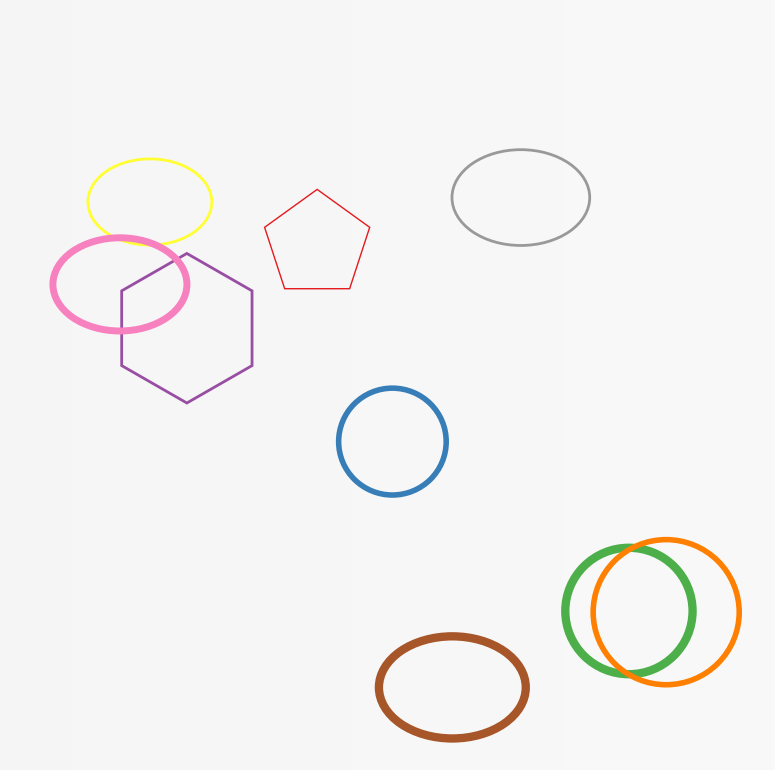[{"shape": "pentagon", "thickness": 0.5, "radius": 0.36, "center": [0.409, 0.683]}, {"shape": "circle", "thickness": 2, "radius": 0.35, "center": [0.506, 0.427]}, {"shape": "circle", "thickness": 3, "radius": 0.41, "center": [0.812, 0.207]}, {"shape": "hexagon", "thickness": 1, "radius": 0.49, "center": [0.241, 0.574]}, {"shape": "circle", "thickness": 2, "radius": 0.47, "center": [0.86, 0.205]}, {"shape": "oval", "thickness": 1, "radius": 0.4, "center": [0.193, 0.738]}, {"shape": "oval", "thickness": 3, "radius": 0.47, "center": [0.584, 0.107]}, {"shape": "oval", "thickness": 2.5, "radius": 0.43, "center": [0.155, 0.631]}, {"shape": "oval", "thickness": 1, "radius": 0.44, "center": [0.672, 0.743]}]